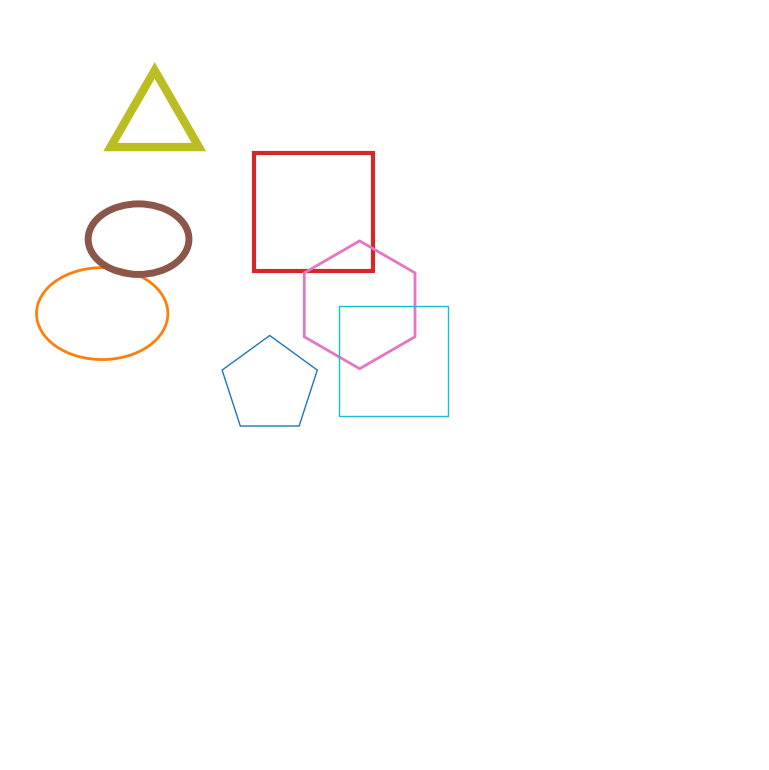[{"shape": "pentagon", "thickness": 0.5, "radius": 0.32, "center": [0.35, 0.499]}, {"shape": "oval", "thickness": 1, "radius": 0.43, "center": [0.133, 0.593]}, {"shape": "square", "thickness": 1.5, "radius": 0.39, "center": [0.407, 0.725]}, {"shape": "oval", "thickness": 2.5, "radius": 0.33, "center": [0.18, 0.689]}, {"shape": "hexagon", "thickness": 1, "radius": 0.41, "center": [0.467, 0.604]}, {"shape": "triangle", "thickness": 3, "radius": 0.33, "center": [0.201, 0.842]}, {"shape": "square", "thickness": 0.5, "radius": 0.36, "center": [0.511, 0.531]}]